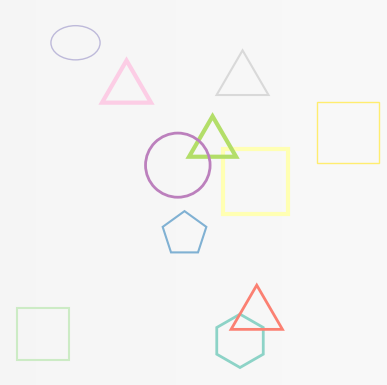[{"shape": "hexagon", "thickness": 2, "radius": 0.35, "center": [0.619, 0.115]}, {"shape": "square", "thickness": 3, "radius": 0.42, "center": [0.659, 0.528]}, {"shape": "oval", "thickness": 1, "radius": 0.32, "center": [0.195, 0.889]}, {"shape": "triangle", "thickness": 2, "radius": 0.38, "center": [0.663, 0.183]}, {"shape": "pentagon", "thickness": 1.5, "radius": 0.3, "center": [0.476, 0.392]}, {"shape": "triangle", "thickness": 3, "radius": 0.35, "center": [0.549, 0.628]}, {"shape": "triangle", "thickness": 3, "radius": 0.37, "center": [0.326, 0.77]}, {"shape": "triangle", "thickness": 1.5, "radius": 0.39, "center": [0.626, 0.792]}, {"shape": "circle", "thickness": 2, "radius": 0.42, "center": [0.459, 0.571]}, {"shape": "square", "thickness": 1.5, "radius": 0.34, "center": [0.111, 0.133]}, {"shape": "square", "thickness": 1, "radius": 0.4, "center": [0.899, 0.656]}]